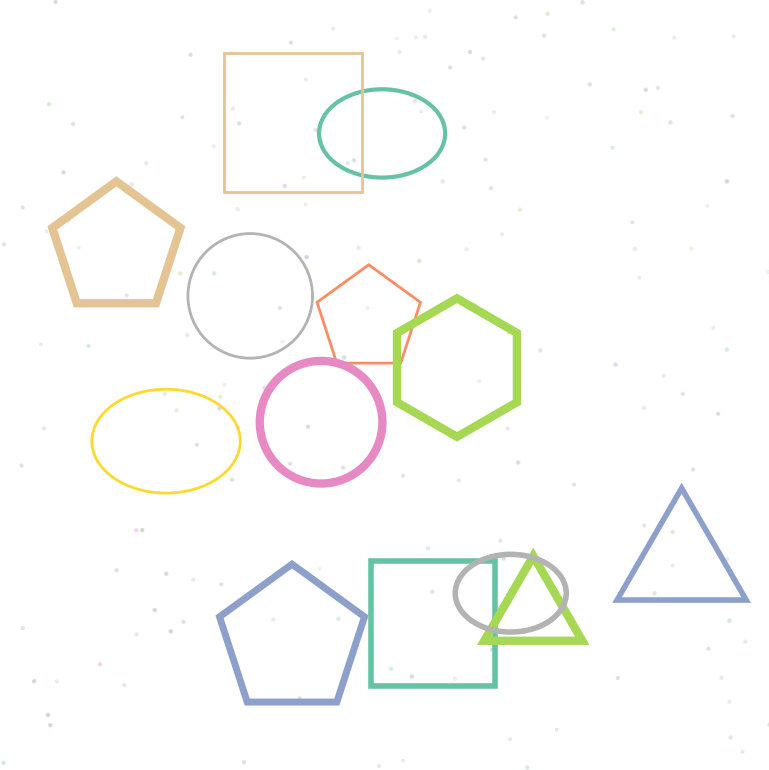[{"shape": "square", "thickness": 2, "radius": 0.4, "center": [0.562, 0.19]}, {"shape": "oval", "thickness": 1.5, "radius": 0.41, "center": [0.496, 0.827]}, {"shape": "pentagon", "thickness": 1, "radius": 0.35, "center": [0.479, 0.586]}, {"shape": "pentagon", "thickness": 2.5, "radius": 0.49, "center": [0.379, 0.168]}, {"shape": "triangle", "thickness": 2, "radius": 0.48, "center": [0.885, 0.269]}, {"shape": "circle", "thickness": 3, "radius": 0.4, "center": [0.417, 0.452]}, {"shape": "triangle", "thickness": 3, "radius": 0.37, "center": [0.693, 0.205]}, {"shape": "hexagon", "thickness": 3, "radius": 0.45, "center": [0.593, 0.523]}, {"shape": "oval", "thickness": 1, "radius": 0.48, "center": [0.216, 0.427]}, {"shape": "pentagon", "thickness": 3, "radius": 0.44, "center": [0.151, 0.677]}, {"shape": "square", "thickness": 1, "radius": 0.45, "center": [0.381, 0.841]}, {"shape": "circle", "thickness": 1, "radius": 0.4, "center": [0.325, 0.616]}, {"shape": "oval", "thickness": 2, "radius": 0.36, "center": [0.663, 0.23]}]